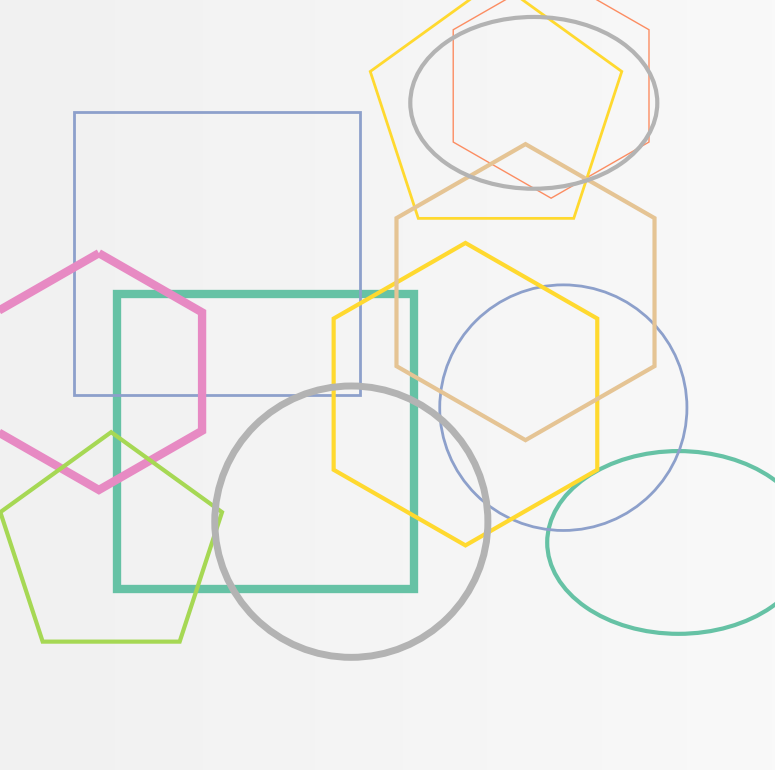[{"shape": "oval", "thickness": 1.5, "radius": 0.85, "center": [0.876, 0.296]}, {"shape": "square", "thickness": 3, "radius": 0.96, "center": [0.343, 0.427]}, {"shape": "hexagon", "thickness": 0.5, "radius": 0.73, "center": [0.711, 0.888]}, {"shape": "circle", "thickness": 1, "radius": 0.8, "center": [0.727, 0.471]}, {"shape": "square", "thickness": 1, "radius": 0.92, "center": [0.28, 0.671]}, {"shape": "hexagon", "thickness": 3, "radius": 0.77, "center": [0.128, 0.517]}, {"shape": "pentagon", "thickness": 1.5, "radius": 0.75, "center": [0.143, 0.288]}, {"shape": "hexagon", "thickness": 1.5, "radius": 0.98, "center": [0.601, 0.488]}, {"shape": "pentagon", "thickness": 1, "radius": 0.85, "center": [0.64, 0.854]}, {"shape": "hexagon", "thickness": 1.5, "radius": 0.96, "center": [0.678, 0.621]}, {"shape": "circle", "thickness": 2.5, "radius": 0.88, "center": [0.453, 0.323]}, {"shape": "oval", "thickness": 1.5, "radius": 0.8, "center": [0.689, 0.866]}]